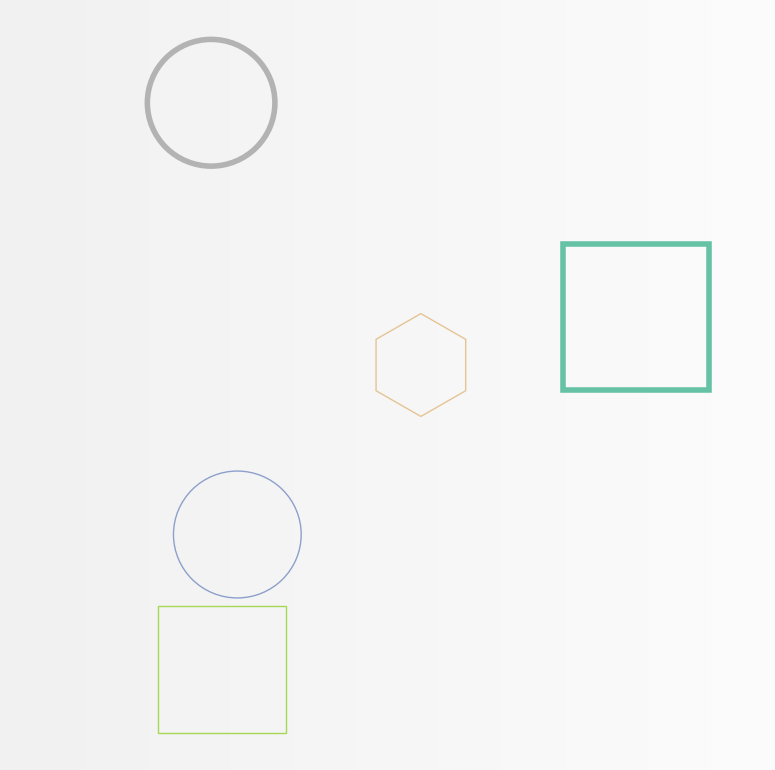[{"shape": "square", "thickness": 2, "radius": 0.47, "center": [0.821, 0.589]}, {"shape": "circle", "thickness": 0.5, "radius": 0.41, "center": [0.306, 0.306]}, {"shape": "square", "thickness": 0.5, "radius": 0.41, "center": [0.286, 0.13]}, {"shape": "hexagon", "thickness": 0.5, "radius": 0.33, "center": [0.543, 0.526]}, {"shape": "circle", "thickness": 2, "radius": 0.41, "center": [0.272, 0.867]}]